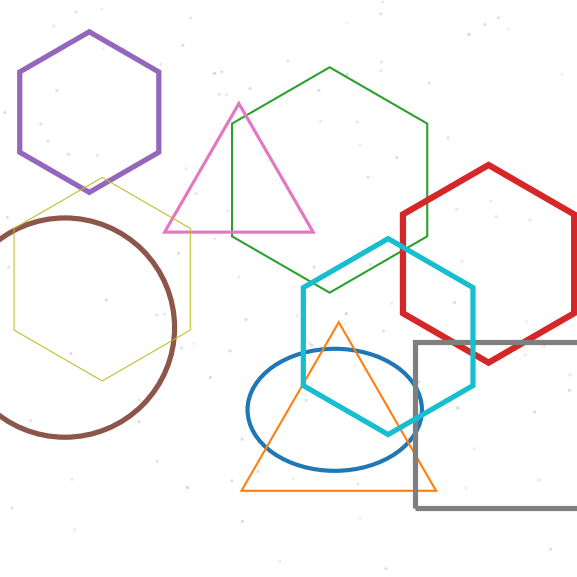[{"shape": "oval", "thickness": 2, "radius": 0.75, "center": [0.58, 0.29]}, {"shape": "triangle", "thickness": 1, "radius": 0.97, "center": [0.587, 0.247]}, {"shape": "hexagon", "thickness": 1, "radius": 0.98, "center": [0.571, 0.687]}, {"shape": "hexagon", "thickness": 3, "radius": 0.86, "center": [0.846, 0.542]}, {"shape": "hexagon", "thickness": 2.5, "radius": 0.7, "center": [0.155, 0.805]}, {"shape": "circle", "thickness": 2.5, "radius": 0.95, "center": [0.112, 0.432]}, {"shape": "triangle", "thickness": 1.5, "radius": 0.74, "center": [0.414, 0.671]}, {"shape": "square", "thickness": 2.5, "radius": 0.72, "center": [0.863, 0.263]}, {"shape": "hexagon", "thickness": 0.5, "radius": 0.88, "center": [0.177, 0.516]}, {"shape": "hexagon", "thickness": 2.5, "radius": 0.85, "center": [0.672, 0.416]}]